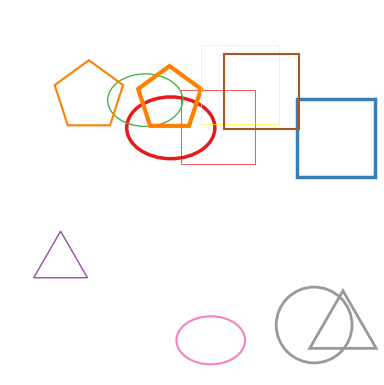[{"shape": "square", "thickness": 0.5, "radius": 0.48, "center": [0.565, 0.67]}, {"shape": "oval", "thickness": 2.5, "radius": 0.57, "center": [0.444, 0.668]}, {"shape": "square", "thickness": 2.5, "radius": 0.51, "center": [0.872, 0.641]}, {"shape": "oval", "thickness": 1, "radius": 0.49, "center": [0.377, 0.74]}, {"shape": "triangle", "thickness": 1, "radius": 0.4, "center": [0.157, 0.319]}, {"shape": "pentagon", "thickness": 3, "radius": 0.43, "center": [0.441, 0.743]}, {"shape": "pentagon", "thickness": 1.5, "radius": 0.47, "center": [0.231, 0.75]}, {"shape": "square", "thickness": 0.5, "radius": 0.51, "center": [0.622, 0.78]}, {"shape": "square", "thickness": 1.5, "radius": 0.49, "center": [0.68, 0.762]}, {"shape": "oval", "thickness": 1.5, "radius": 0.45, "center": [0.547, 0.116]}, {"shape": "circle", "thickness": 2, "radius": 0.49, "center": [0.816, 0.156]}, {"shape": "triangle", "thickness": 2, "radius": 0.5, "center": [0.891, 0.145]}]